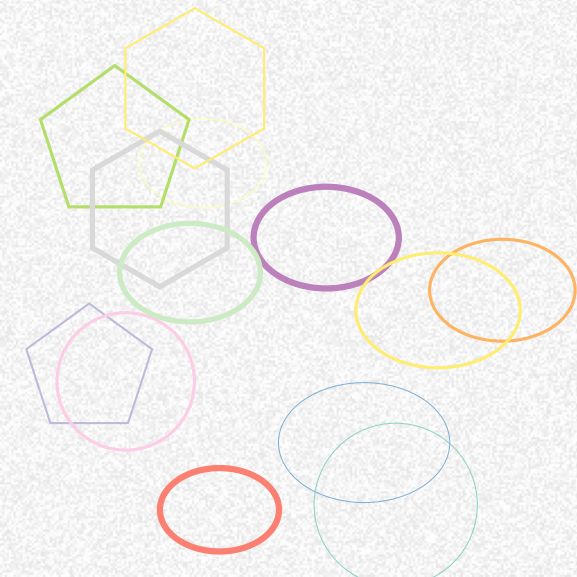[{"shape": "circle", "thickness": 0.5, "radius": 0.71, "center": [0.685, 0.125]}, {"shape": "oval", "thickness": 0.5, "radius": 0.55, "center": [0.352, 0.716]}, {"shape": "pentagon", "thickness": 1, "radius": 0.57, "center": [0.154, 0.359]}, {"shape": "oval", "thickness": 3, "radius": 0.52, "center": [0.38, 0.116]}, {"shape": "oval", "thickness": 0.5, "radius": 0.74, "center": [0.631, 0.233]}, {"shape": "oval", "thickness": 1.5, "radius": 0.63, "center": [0.87, 0.497]}, {"shape": "pentagon", "thickness": 1.5, "radius": 0.68, "center": [0.199, 0.75]}, {"shape": "circle", "thickness": 1.5, "radius": 0.6, "center": [0.218, 0.339]}, {"shape": "hexagon", "thickness": 2.5, "radius": 0.67, "center": [0.277, 0.637]}, {"shape": "oval", "thickness": 3, "radius": 0.63, "center": [0.565, 0.588]}, {"shape": "oval", "thickness": 2.5, "radius": 0.61, "center": [0.329, 0.527]}, {"shape": "hexagon", "thickness": 1, "radius": 0.69, "center": [0.337, 0.846]}, {"shape": "oval", "thickness": 1.5, "radius": 0.71, "center": [0.759, 0.462]}]